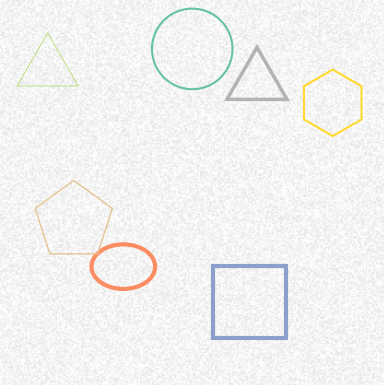[{"shape": "circle", "thickness": 1.5, "radius": 0.52, "center": [0.499, 0.873]}, {"shape": "oval", "thickness": 3, "radius": 0.41, "center": [0.32, 0.307]}, {"shape": "square", "thickness": 3, "radius": 0.47, "center": [0.648, 0.216]}, {"shape": "triangle", "thickness": 0.5, "radius": 0.46, "center": [0.124, 0.823]}, {"shape": "hexagon", "thickness": 1.5, "radius": 0.43, "center": [0.864, 0.733]}, {"shape": "pentagon", "thickness": 1, "radius": 0.53, "center": [0.192, 0.426]}, {"shape": "triangle", "thickness": 2.5, "radius": 0.45, "center": [0.667, 0.787]}]